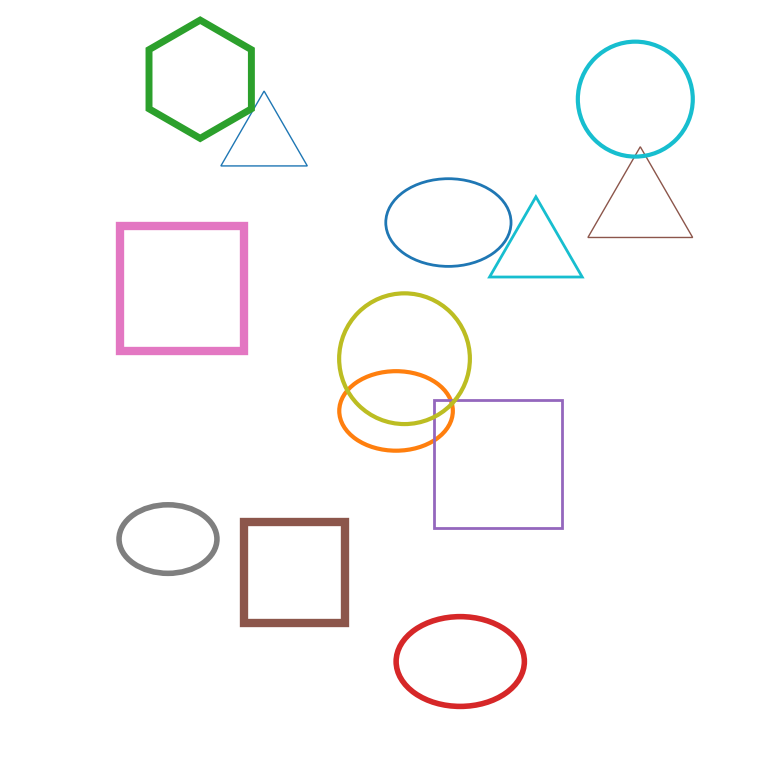[{"shape": "oval", "thickness": 1, "radius": 0.41, "center": [0.582, 0.711]}, {"shape": "triangle", "thickness": 0.5, "radius": 0.32, "center": [0.343, 0.817]}, {"shape": "oval", "thickness": 1.5, "radius": 0.37, "center": [0.514, 0.466]}, {"shape": "hexagon", "thickness": 2.5, "radius": 0.38, "center": [0.26, 0.897]}, {"shape": "oval", "thickness": 2, "radius": 0.42, "center": [0.598, 0.141]}, {"shape": "square", "thickness": 1, "radius": 0.42, "center": [0.646, 0.397]}, {"shape": "square", "thickness": 3, "radius": 0.33, "center": [0.383, 0.257]}, {"shape": "triangle", "thickness": 0.5, "radius": 0.39, "center": [0.832, 0.731]}, {"shape": "square", "thickness": 3, "radius": 0.4, "center": [0.236, 0.625]}, {"shape": "oval", "thickness": 2, "radius": 0.32, "center": [0.218, 0.3]}, {"shape": "circle", "thickness": 1.5, "radius": 0.42, "center": [0.525, 0.534]}, {"shape": "triangle", "thickness": 1, "radius": 0.35, "center": [0.696, 0.675]}, {"shape": "circle", "thickness": 1.5, "radius": 0.37, "center": [0.825, 0.871]}]